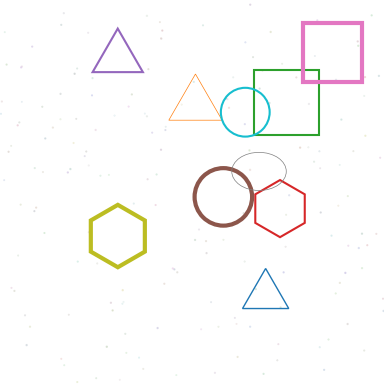[{"shape": "triangle", "thickness": 1, "radius": 0.35, "center": [0.69, 0.233]}, {"shape": "triangle", "thickness": 0.5, "radius": 0.4, "center": [0.508, 0.728]}, {"shape": "square", "thickness": 1.5, "radius": 0.42, "center": [0.743, 0.734]}, {"shape": "hexagon", "thickness": 1.5, "radius": 0.37, "center": [0.727, 0.458]}, {"shape": "triangle", "thickness": 1.5, "radius": 0.38, "center": [0.306, 0.85]}, {"shape": "circle", "thickness": 3, "radius": 0.37, "center": [0.58, 0.489]}, {"shape": "square", "thickness": 3, "radius": 0.38, "center": [0.863, 0.864]}, {"shape": "oval", "thickness": 0.5, "radius": 0.35, "center": [0.673, 0.555]}, {"shape": "hexagon", "thickness": 3, "radius": 0.41, "center": [0.306, 0.387]}, {"shape": "circle", "thickness": 1.5, "radius": 0.32, "center": [0.637, 0.709]}]